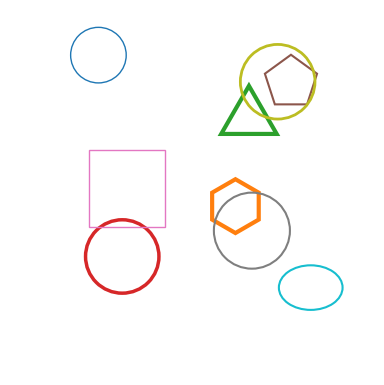[{"shape": "circle", "thickness": 1, "radius": 0.36, "center": [0.256, 0.857]}, {"shape": "hexagon", "thickness": 3, "radius": 0.35, "center": [0.612, 0.465]}, {"shape": "triangle", "thickness": 3, "radius": 0.42, "center": [0.647, 0.694]}, {"shape": "circle", "thickness": 2.5, "radius": 0.48, "center": [0.318, 0.334]}, {"shape": "pentagon", "thickness": 1.5, "radius": 0.36, "center": [0.756, 0.787]}, {"shape": "square", "thickness": 1, "radius": 0.49, "center": [0.329, 0.51]}, {"shape": "circle", "thickness": 1.5, "radius": 0.49, "center": [0.654, 0.401]}, {"shape": "circle", "thickness": 2, "radius": 0.48, "center": [0.721, 0.788]}, {"shape": "oval", "thickness": 1.5, "radius": 0.41, "center": [0.807, 0.253]}]